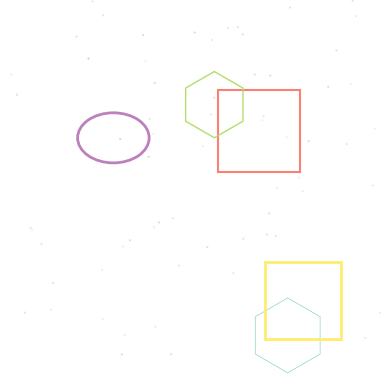[{"shape": "hexagon", "thickness": 0.5, "radius": 0.49, "center": [0.747, 0.129]}, {"shape": "square", "thickness": 1.5, "radius": 0.54, "center": [0.673, 0.66]}, {"shape": "hexagon", "thickness": 1, "radius": 0.43, "center": [0.557, 0.728]}, {"shape": "oval", "thickness": 2, "radius": 0.46, "center": [0.294, 0.642]}, {"shape": "square", "thickness": 2, "radius": 0.5, "center": [0.787, 0.219]}]